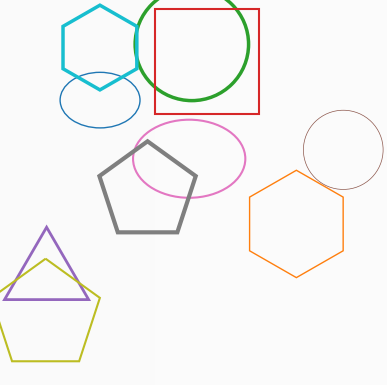[{"shape": "oval", "thickness": 1, "radius": 0.52, "center": [0.258, 0.74]}, {"shape": "hexagon", "thickness": 1, "radius": 0.7, "center": [0.765, 0.418]}, {"shape": "circle", "thickness": 2.5, "radius": 0.73, "center": [0.495, 0.885]}, {"shape": "square", "thickness": 1.5, "radius": 0.68, "center": [0.534, 0.84]}, {"shape": "triangle", "thickness": 2, "radius": 0.63, "center": [0.12, 0.284]}, {"shape": "circle", "thickness": 0.5, "radius": 0.51, "center": [0.886, 0.611]}, {"shape": "oval", "thickness": 1.5, "radius": 0.72, "center": [0.488, 0.588]}, {"shape": "pentagon", "thickness": 3, "radius": 0.65, "center": [0.381, 0.502]}, {"shape": "pentagon", "thickness": 1.5, "radius": 0.74, "center": [0.118, 0.181]}, {"shape": "hexagon", "thickness": 2.5, "radius": 0.55, "center": [0.258, 0.877]}]